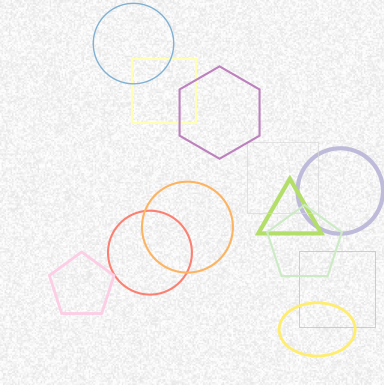[{"shape": "square", "thickness": 0.5, "radius": 0.5, "center": [0.875, 0.249]}, {"shape": "square", "thickness": 1.5, "radius": 0.42, "center": [0.426, 0.764]}, {"shape": "circle", "thickness": 3, "radius": 0.55, "center": [0.884, 0.504]}, {"shape": "circle", "thickness": 1.5, "radius": 0.54, "center": [0.389, 0.344]}, {"shape": "circle", "thickness": 1, "radius": 0.52, "center": [0.347, 0.887]}, {"shape": "circle", "thickness": 1.5, "radius": 0.59, "center": [0.487, 0.41]}, {"shape": "triangle", "thickness": 3, "radius": 0.47, "center": [0.753, 0.441]}, {"shape": "pentagon", "thickness": 2, "radius": 0.44, "center": [0.212, 0.257]}, {"shape": "square", "thickness": 0.5, "radius": 0.46, "center": [0.733, 0.54]}, {"shape": "hexagon", "thickness": 1.5, "radius": 0.6, "center": [0.57, 0.708]}, {"shape": "pentagon", "thickness": 1.5, "radius": 0.51, "center": [0.791, 0.366]}, {"shape": "oval", "thickness": 2, "radius": 0.49, "center": [0.824, 0.144]}]